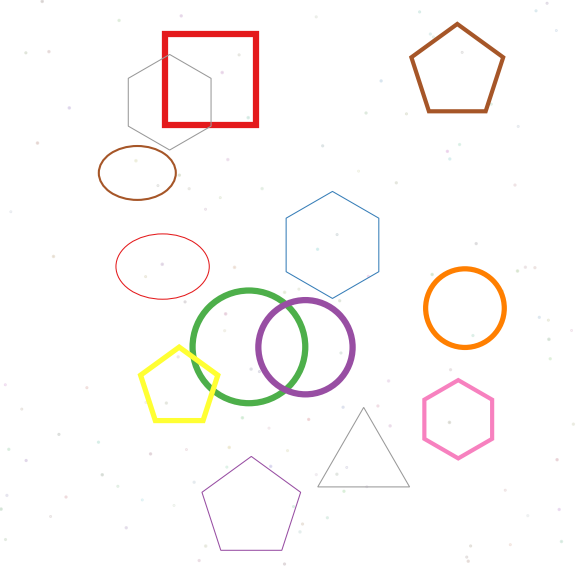[{"shape": "square", "thickness": 3, "radius": 0.39, "center": [0.364, 0.862]}, {"shape": "oval", "thickness": 0.5, "radius": 0.4, "center": [0.282, 0.538]}, {"shape": "hexagon", "thickness": 0.5, "radius": 0.46, "center": [0.576, 0.575]}, {"shape": "circle", "thickness": 3, "radius": 0.49, "center": [0.431, 0.399]}, {"shape": "pentagon", "thickness": 0.5, "radius": 0.45, "center": [0.435, 0.119]}, {"shape": "circle", "thickness": 3, "radius": 0.41, "center": [0.529, 0.398]}, {"shape": "circle", "thickness": 2.5, "radius": 0.34, "center": [0.805, 0.466]}, {"shape": "pentagon", "thickness": 2.5, "radius": 0.35, "center": [0.31, 0.328]}, {"shape": "pentagon", "thickness": 2, "radius": 0.42, "center": [0.792, 0.874]}, {"shape": "oval", "thickness": 1, "radius": 0.33, "center": [0.238, 0.7]}, {"shape": "hexagon", "thickness": 2, "radius": 0.34, "center": [0.793, 0.273]}, {"shape": "hexagon", "thickness": 0.5, "radius": 0.41, "center": [0.294, 0.822]}, {"shape": "triangle", "thickness": 0.5, "radius": 0.46, "center": [0.63, 0.202]}]